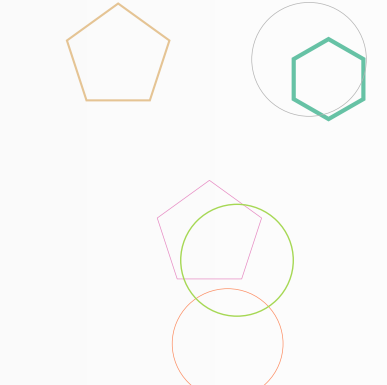[{"shape": "hexagon", "thickness": 3, "radius": 0.52, "center": [0.848, 0.795]}, {"shape": "circle", "thickness": 0.5, "radius": 0.72, "center": [0.587, 0.107]}, {"shape": "pentagon", "thickness": 0.5, "radius": 0.71, "center": [0.54, 0.39]}, {"shape": "circle", "thickness": 1, "radius": 0.73, "center": [0.612, 0.324]}, {"shape": "pentagon", "thickness": 1.5, "radius": 0.7, "center": [0.305, 0.852]}, {"shape": "circle", "thickness": 0.5, "radius": 0.74, "center": [0.798, 0.846]}]